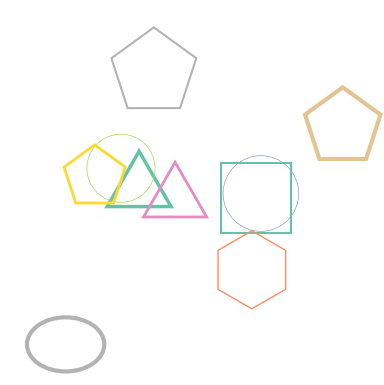[{"shape": "triangle", "thickness": 2.5, "radius": 0.48, "center": [0.361, 0.511]}, {"shape": "square", "thickness": 1.5, "radius": 0.45, "center": [0.666, 0.485]}, {"shape": "hexagon", "thickness": 1, "radius": 0.51, "center": [0.654, 0.299]}, {"shape": "circle", "thickness": 0.5, "radius": 0.49, "center": [0.678, 0.497]}, {"shape": "triangle", "thickness": 2, "radius": 0.47, "center": [0.455, 0.484]}, {"shape": "circle", "thickness": 0.5, "radius": 0.44, "center": [0.314, 0.563]}, {"shape": "pentagon", "thickness": 2, "radius": 0.42, "center": [0.246, 0.54]}, {"shape": "pentagon", "thickness": 3, "radius": 0.52, "center": [0.89, 0.67]}, {"shape": "oval", "thickness": 3, "radius": 0.5, "center": [0.171, 0.106]}, {"shape": "pentagon", "thickness": 1.5, "radius": 0.58, "center": [0.4, 0.813]}]